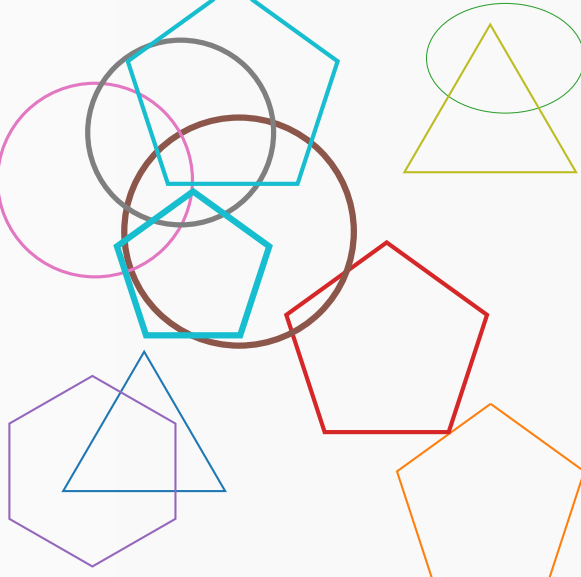[{"shape": "triangle", "thickness": 1, "radius": 0.8, "center": [0.248, 0.229]}, {"shape": "pentagon", "thickness": 1, "radius": 0.85, "center": [0.844, 0.131]}, {"shape": "oval", "thickness": 0.5, "radius": 0.68, "center": [0.869, 0.898]}, {"shape": "pentagon", "thickness": 2, "radius": 0.91, "center": [0.665, 0.398]}, {"shape": "hexagon", "thickness": 1, "radius": 0.82, "center": [0.159, 0.183]}, {"shape": "circle", "thickness": 3, "radius": 0.99, "center": [0.411, 0.598]}, {"shape": "circle", "thickness": 1.5, "radius": 0.84, "center": [0.163, 0.687]}, {"shape": "circle", "thickness": 2.5, "radius": 0.8, "center": [0.311, 0.77]}, {"shape": "triangle", "thickness": 1, "radius": 0.85, "center": [0.843, 0.786]}, {"shape": "pentagon", "thickness": 2, "radius": 0.95, "center": [0.4, 0.834]}, {"shape": "pentagon", "thickness": 3, "radius": 0.69, "center": [0.332, 0.53]}]